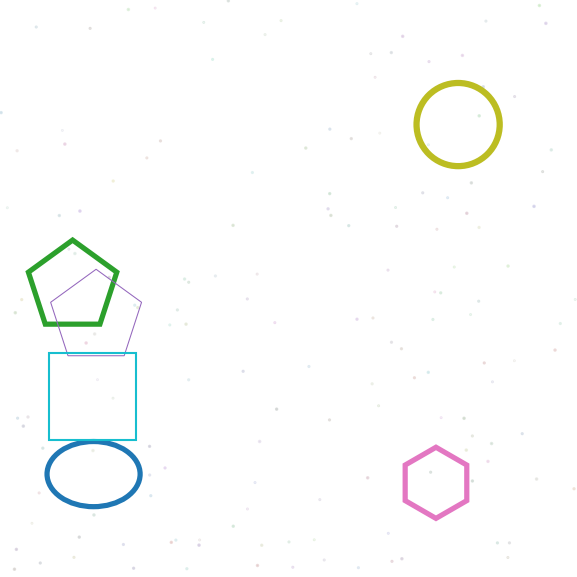[{"shape": "oval", "thickness": 2.5, "radius": 0.4, "center": [0.162, 0.178]}, {"shape": "pentagon", "thickness": 2.5, "radius": 0.4, "center": [0.126, 0.503]}, {"shape": "pentagon", "thickness": 0.5, "radius": 0.41, "center": [0.166, 0.45]}, {"shape": "hexagon", "thickness": 2.5, "radius": 0.31, "center": [0.755, 0.163]}, {"shape": "circle", "thickness": 3, "radius": 0.36, "center": [0.793, 0.783]}, {"shape": "square", "thickness": 1, "radius": 0.38, "center": [0.16, 0.312]}]